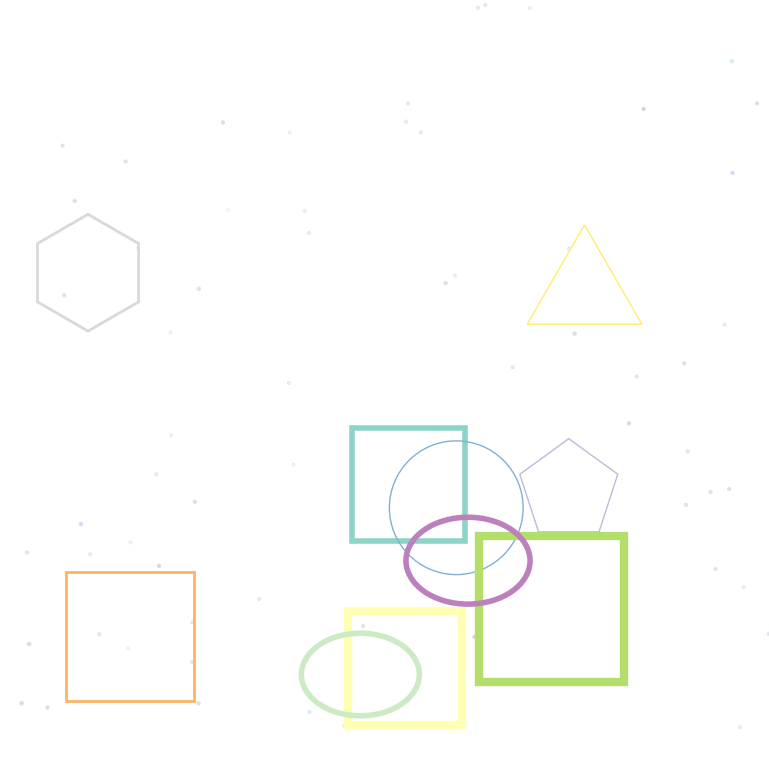[{"shape": "square", "thickness": 2, "radius": 0.36, "center": [0.53, 0.371]}, {"shape": "square", "thickness": 3, "radius": 0.37, "center": [0.526, 0.132]}, {"shape": "pentagon", "thickness": 0.5, "radius": 0.33, "center": [0.739, 0.363]}, {"shape": "circle", "thickness": 0.5, "radius": 0.43, "center": [0.593, 0.341]}, {"shape": "square", "thickness": 1, "radius": 0.42, "center": [0.169, 0.173]}, {"shape": "square", "thickness": 3, "radius": 0.47, "center": [0.717, 0.209]}, {"shape": "hexagon", "thickness": 1, "radius": 0.38, "center": [0.114, 0.646]}, {"shape": "oval", "thickness": 2, "radius": 0.4, "center": [0.608, 0.272]}, {"shape": "oval", "thickness": 2, "radius": 0.38, "center": [0.468, 0.124]}, {"shape": "triangle", "thickness": 0.5, "radius": 0.43, "center": [0.759, 0.622]}]